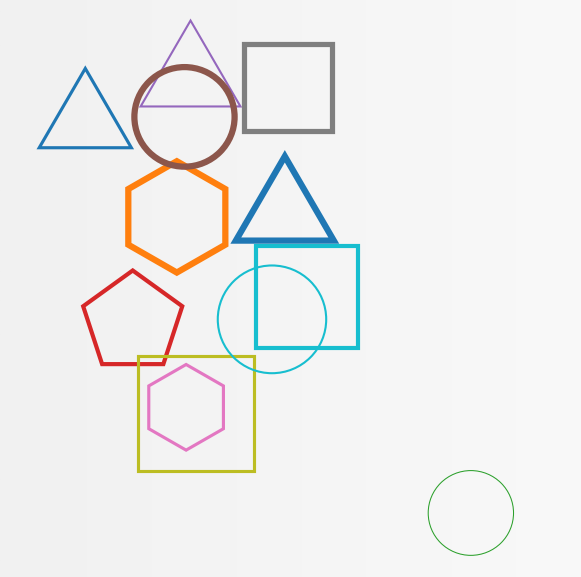[{"shape": "triangle", "thickness": 1.5, "radius": 0.46, "center": [0.147, 0.789]}, {"shape": "triangle", "thickness": 3, "radius": 0.49, "center": [0.49, 0.631]}, {"shape": "hexagon", "thickness": 3, "radius": 0.48, "center": [0.304, 0.624]}, {"shape": "circle", "thickness": 0.5, "radius": 0.37, "center": [0.81, 0.111]}, {"shape": "pentagon", "thickness": 2, "radius": 0.45, "center": [0.228, 0.441]}, {"shape": "triangle", "thickness": 1, "radius": 0.5, "center": [0.328, 0.864]}, {"shape": "circle", "thickness": 3, "radius": 0.43, "center": [0.317, 0.797]}, {"shape": "hexagon", "thickness": 1.5, "radius": 0.37, "center": [0.32, 0.294]}, {"shape": "square", "thickness": 2.5, "radius": 0.38, "center": [0.495, 0.848]}, {"shape": "square", "thickness": 1.5, "radius": 0.5, "center": [0.337, 0.283]}, {"shape": "circle", "thickness": 1, "radius": 0.47, "center": [0.468, 0.446]}, {"shape": "square", "thickness": 2, "radius": 0.44, "center": [0.528, 0.485]}]